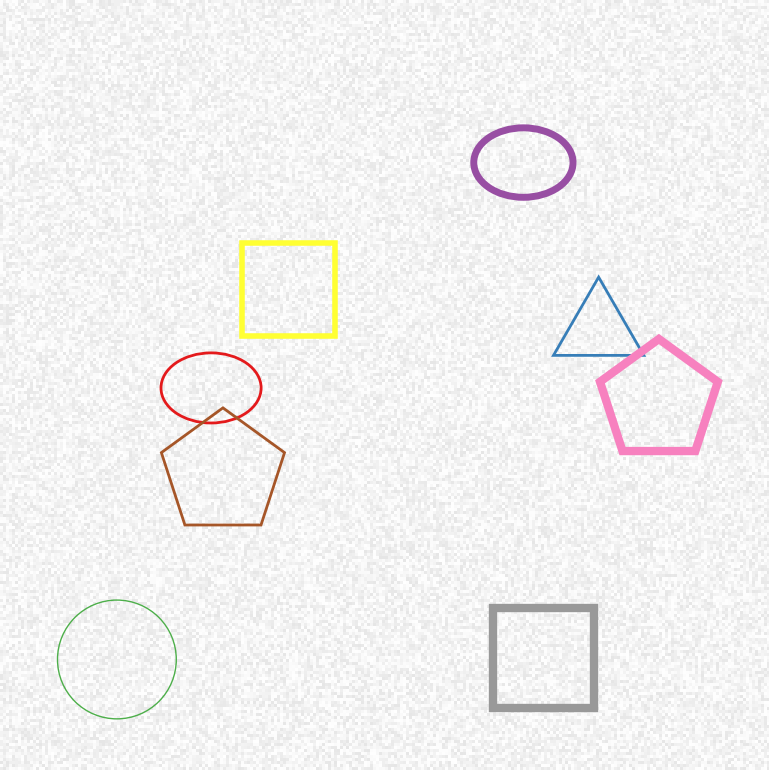[{"shape": "oval", "thickness": 1, "radius": 0.33, "center": [0.274, 0.496]}, {"shape": "triangle", "thickness": 1, "radius": 0.34, "center": [0.777, 0.572]}, {"shape": "circle", "thickness": 0.5, "radius": 0.39, "center": [0.152, 0.144]}, {"shape": "oval", "thickness": 2.5, "radius": 0.32, "center": [0.68, 0.789]}, {"shape": "square", "thickness": 2, "radius": 0.3, "center": [0.375, 0.624]}, {"shape": "pentagon", "thickness": 1, "radius": 0.42, "center": [0.29, 0.386]}, {"shape": "pentagon", "thickness": 3, "radius": 0.4, "center": [0.856, 0.479]}, {"shape": "square", "thickness": 3, "radius": 0.33, "center": [0.706, 0.145]}]